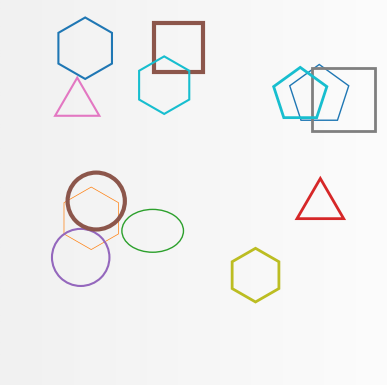[{"shape": "hexagon", "thickness": 1.5, "radius": 0.4, "center": [0.22, 0.875]}, {"shape": "pentagon", "thickness": 1, "radius": 0.4, "center": [0.824, 0.752]}, {"shape": "hexagon", "thickness": 0.5, "radius": 0.41, "center": [0.235, 0.433]}, {"shape": "oval", "thickness": 1, "radius": 0.4, "center": [0.394, 0.4]}, {"shape": "triangle", "thickness": 2, "radius": 0.35, "center": [0.827, 0.467]}, {"shape": "circle", "thickness": 1.5, "radius": 0.37, "center": [0.208, 0.331]}, {"shape": "circle", "thickness": 3, "radius": 0.37, "center": [0.248, 0.478]}, {"shape": "square", "thickness": 3, "radius": 0.32, "center": [0.46, 0.877]}, {"shape": "triangle", "thickness": 1.5, "radius": 0.33, "center": [0.199, 0.732]}, {"shape": "square", "thickness": 2, "radius": 0.41, "center": [0.887, 0.741]}, {"shape": "hexagon", "thickness": 2, "radius": 0.35, "center": [0.659, 0.285]}, {"shape": "pentagon", "thickness": 2, "radius": 0.36, "center": [0.775, 0.753]}, {"shape": "hexagon", "thickness": 1.5, "radius": 0.37, "center": [0.424, 0.779]}]